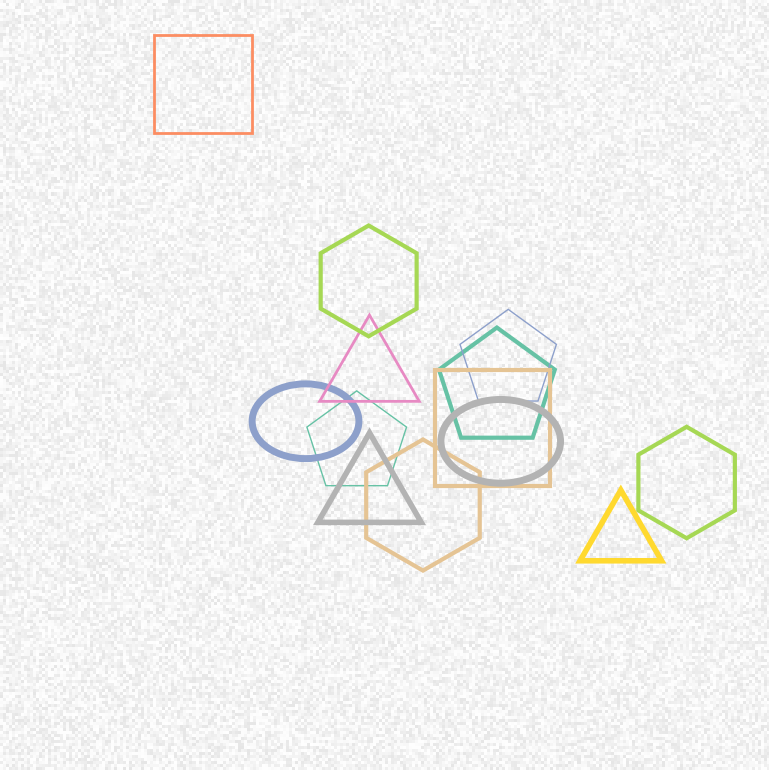[{"shape": "pentagon", "thickness": 1.5, "radius": 0.4, "center": [0.645, 0.496]}, {"shape": "pentagon", "thickness": 0.5, "radius": 0.34, "center": [0.463, 0.424]}, {"shape": "square", "thickness": 1, "radius": 0.32, "center": [0.264, 0.892]}, {"shape": "oval", "thickness": 2.5, "radius": 0.35, "center": [0.397, 0.453]}, {"shape": "pentagon", "thickness": 0.5, "radius": 0.33, "center": [0.66, 0.532]}, {"shape": "triangle", "thickness": 1, "radius": 0.37, "center": [0.48, 0.516]}, {"shape": "hexagon", "thickness": 1.5, "radius": 0.36, "center": [0.892, 0.373]}, {"shape": "hexagon", "thickness": 1.5, "radius": 0.36, "center": [0.479, 0.635]}, {"shape": "triangle", "thickness": 2, "radius": 0.31, "center": [0.806, 0.302]}, {"shape": "square", "thickness": 1.5, "radius": 0.37, "center": [0.64, 0.444]}, {"shape": "hexagon", "thickness": 1.5, "radius": 0.43, "center": [0.549, 0.344]}, {"shape": "triangle", "thickness": 2, "radius": 0.39, "center": [0.48, 0.36]}, {"shape": "oval", "thickness": 2.5, "radius": 0.39, "center": [0.65, 0.427]}]